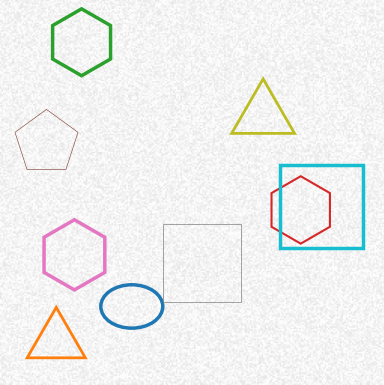[{"shape": "oval", "thickness": 2.5, "radius": 0.4, "center": [0.342, 0.204]}, {"shape": "triangle", "thickness": 2, "radius": 0.44, "center": [0.146, 0.114]}, {"shape": "hexagon", "thickness": 2.5, "radius": 0.43, "center": [0.212, 0.89]}, {"shape": "hexagon", "thickness": 1.5, "radius": 0.44, "center": [0.781, 0.455]}, {"shape": "pentagon", "thickness": 0.5, "radius": 0.43, "center": [0.121, 0.63]}, {"shape": "hexagon", "thickness": 2.5, "radius": 0.46, "center": [0.193, 0.338]}, {"shape": "square", "thickness": 0.5, "radius": 0.5, "center": [0.525, 0.317]}, {"shape": "triangle", "thickness": 2, "radius": 0.47, "center": [0.683, 0.701]}, {"shape": "square", "thickness": 2.5, "radius": 0.54, "center": [0.834, 0.463]}]